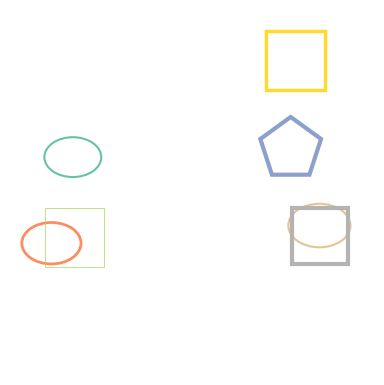[{"shape": "oval", "thickness": 1.5, "radius": 0.37, "center": [0.189, 0.592]}, {"shape": "oval", "thickness": 2, "radius": 0.38, "center": [0.134, 0.368]}, {"shape": "pentagon", "thickness": 3, "radius": 0.41, "center": [0.755, 0.613]}, {"shape": "square", "thickness": 0.5, "radius": 0.38, "center": [0.194, 0.382]}, {"shape": "square", "thickness": 2.5, "radius": 0.38, "center": [0.768, 0.844]}, {"shape": "oval", "thickness": 1.5, "radius": 0.4, "center": [0.83, 0.414]}, {"shape": "square", "thickness": 3, "radius": 0.37, "center": [0.83, 0.387]}]